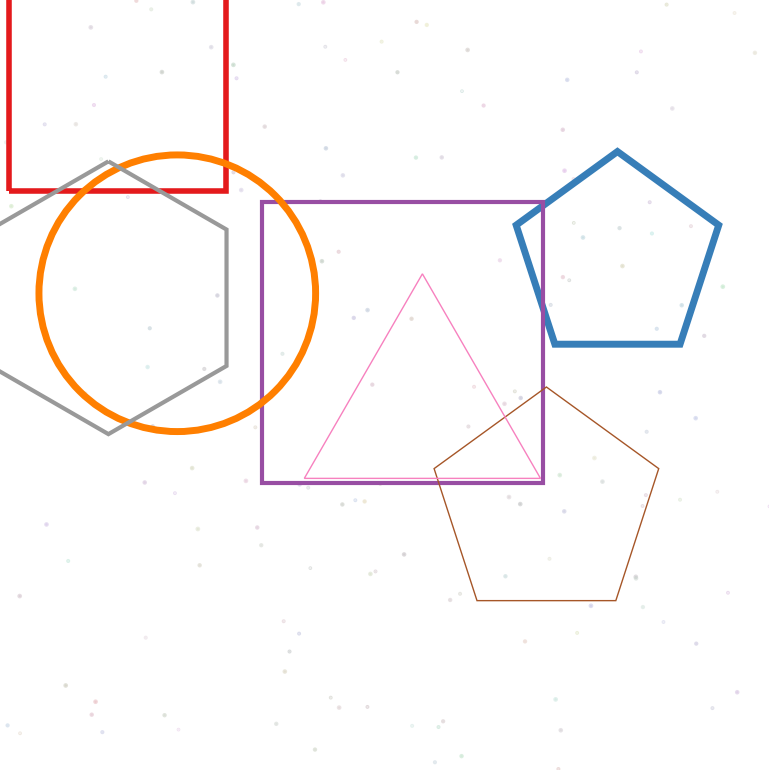[{"shape": "square", "thickness": 2, "radius": 0.7, "center": [0.153, 0.893]}, {"shape": "pentagon", "thickness": 2.5, "radius": 0.69, "center": [0.802, 0.665]}, {"shape": "square", "thickness": 1.5, "radius": 0.91, "center": [0.523, 0.555]}, {"shape": "circle", "thickness": 2.5, "radius": 0.9, "center": [0.23, 0.619]}, {"shape": "pentagon", "thickness": 0.5, "radius": 0.77, "center": [0.71, 0.344]}, {"shape": "triangle", "thickness": 0.5, "radius": 0.89, "center": [0.549, 0.467]}, {"shape": "hexagon", "thickness": 1.5, "radius": 0.89, "center": [0.141, 0.613]}]